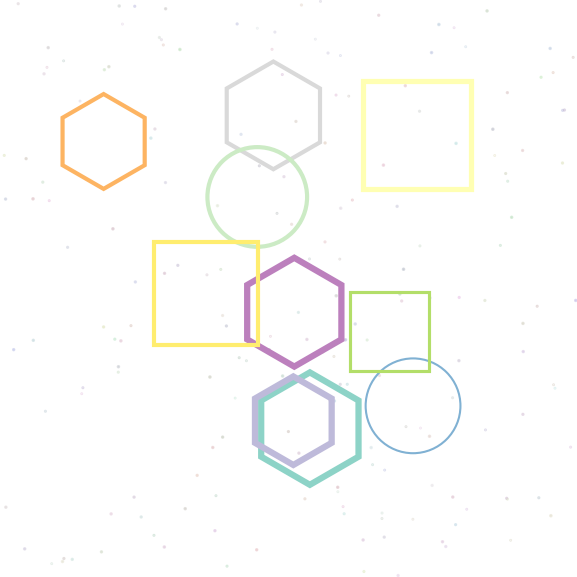[{"shape": "hexagon", "thickness": 3, "radius": 0.49, "center": [0.537, 0.257]}, {"shape": "square", "thickness": 2.5, "radius": 0.47, "center": [0.722, 0.765]}, {"shape": "hexagon", "thickness": 3, "radius": 0.38, "center": [0.508, 0.271]}, {"shape": "circle", "thickness": 1, "radius": 0.41, "center": [0.715, 0.296]}, {"shape": "hexagon", "thickness": 2, "radius": 0.41, "center": [0.179, 0.754]}, {"shape": "square", "thickness": 1.5, "radius": 0.34, "center": [0.675, 0.425]}, {"shape": "hexagon", "thickness": 2, "radius": 0.47, "center": [0.473, 0.799]}, {"shape": "hexagon", "thickness": 3, "radius": 0.47, "center": [0.51, 0.459]}, {"shape": "circle", "thickness": 2, "radius": 0.43, "center": [0.445, 0.658]}, {"shape": "square", "thickness": 2, "radius": 0.45, "center": [0.357, 0.49]}]